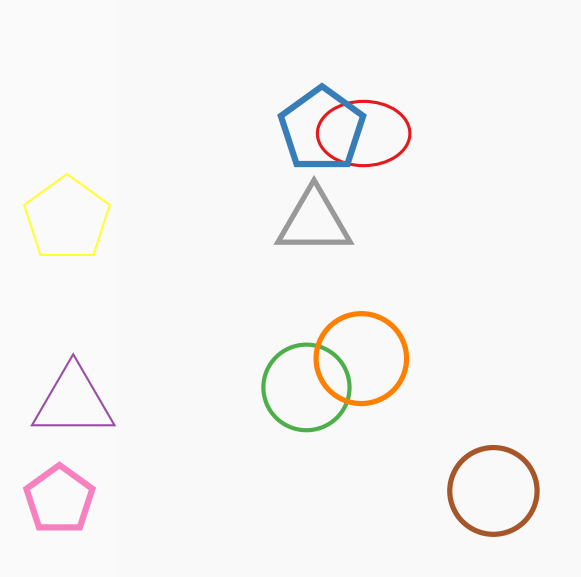[{"shape": "oval", "thickness": 1.5, "radius": 0.4, "center": [0.626, 0.768]}, {"shape": "pentagon", "thickness": 3, "radius": 0.37, "center": [0.554, 0.775]}, {"shape": "circle", "thickness": 2, "radius": 0.37, "center": [0.527, 0.328]}, {"shape": "triangle", "thickness": 1, "radius": 0.41, "center": [0.126, 0.304]}, {"shape": "circle", "thickness": 2.5, "radius": 0.39, "center": [0.622, 0.378]}, {"shape": "pentagon", "thickness": 1, "radius": 0.39, "center": [0.115, 0.62]}, {"shape": "circle", "thickness": 2.5, "radius": 0.38, "center": [0.849, 0.149]}, {"shape": "pentagon", "thickness": 3, "radius": 0.3, "center": [0.102, 0.134]}, {"shape": "triangle", "thickness": 2.5, "radius": 0.36, "center": [0.54, 0.616]}]